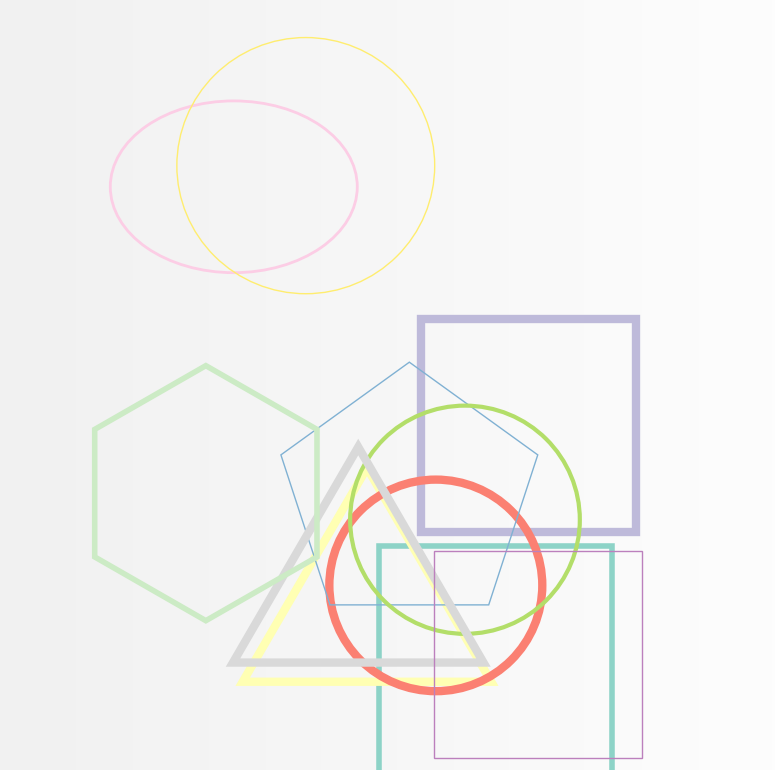[{"shape": "square", "thickness": 2, "radius": 0.75, "center": [0.64, 0.141]}, {"shape": "triangle", "thickness": 3, "radius": 0.93, "center": [0.474, 0.207]}, {"shape": "square", "thickness": 3, "radius": 0.69, "center": [0.682, 0.448]}, {"shape": "circle", "thickness": 3, "radius": 0.69, "center": [0.562, 0.24]}, {"shape": "pentagon", "thickness": 0.5, "radius": 0.87, "center": [0.528, 0.355]}, {"shape": "circle", "thickness": 1.5, "radius": 0.74, "center": [0.6, 0.325]}, {"shape": "oval", "thickness": 1, "radius": 0.8, "center": [0.302, 0.757]}, {"shape": "triangle", "thickness": 3, "radius": 0.93, "center": [0.462, 0.233]}, {"shape": "square", "thickness": 0.5, "radius": 0.67, "center": [0.694, 0.15]}, {"shape": "hexagon", "thickness": 2, "radius": 0.83, "center": [0.266, 0.36]}, {"shape": "circle", "thickness": 0.5, "radius": 0.83, "center": [0.395, 0.785]}]